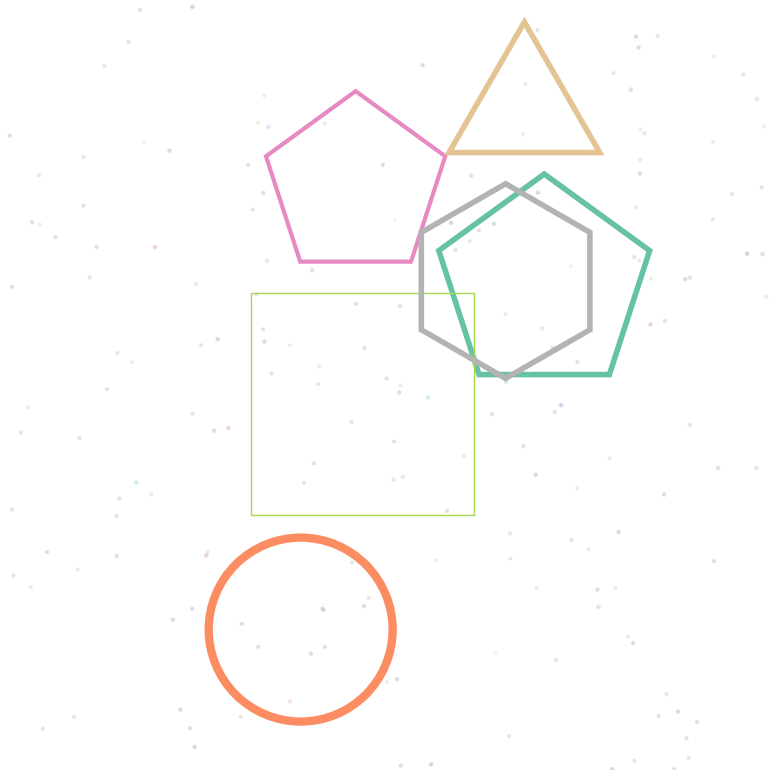[{"shape": "pentagon", "thickness": 2, "radius": 0.72, "center": [0.707, 0.63]}, {"shape": "circle", "thickness": 3, "radius": 0.6, "center": [0.39, 0.182]}, {"shape": "pentagon", "thickness": 1.5, "radius": 0.61, "center": [0.462, 0.759]}, {"shape": "square", "thickness": 0.5, "radius": 0.72, "center": [0.471, 0.475]}, {"shape": "triangle", "thickness": 2, "radius": 0.57, "center": [0.681, 0.858]}, {"shape": "hexagon", "thickness": 2, "radius": 0.63, "center": [0.657, 0.635]}]